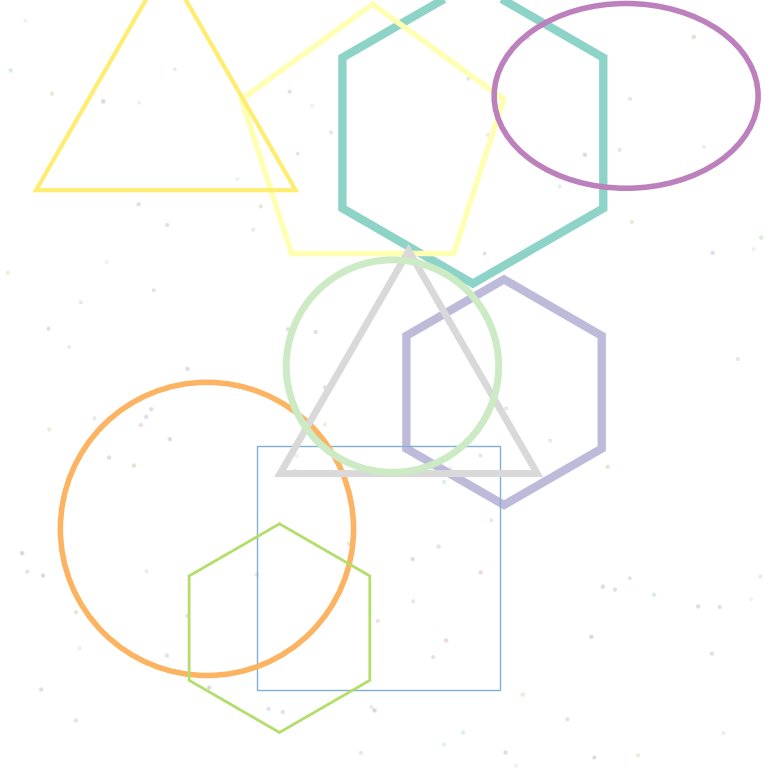[{"shape": "hexagon", "thickness": 3, "radius": 0.98, "center": [0.614, 0.827]}, {"shape": "pentagon", "thickness": 2, "radius": 0.9, "center": [0.484, 0.816]}, {"shape": "hexagon", "thickness": 3, "radius": 0.73, "center": [0.655, 0.491]}, {"shape": "square", "thickness": 0.5, "radius": 0.79, "center": [0.492, 0.262]}, {"shape": "circle", "thickness": 2, "radius": 0.95, "center": [0.269, 0.313]}, {"shape": "hexagon", "thickness": 1, "radius": 0.68, "center": [0.363, 0.184]}, {"shape": "triangle", "thickness": 2.5, "radius": 0.96, "center": [0.531, 0.481]}, {"shape": "oval", "thickness": 2, "radius": 0.86, "center": [0.813, 0.875]}, {"shape": "circle", "thickness": 2.5, "radius": 0.69, "center": [0.51, 0.525]}, {"shape": "triangle", "thickness": 1.5, "radius": 0.97, "center": [0.215, 0.85]}]